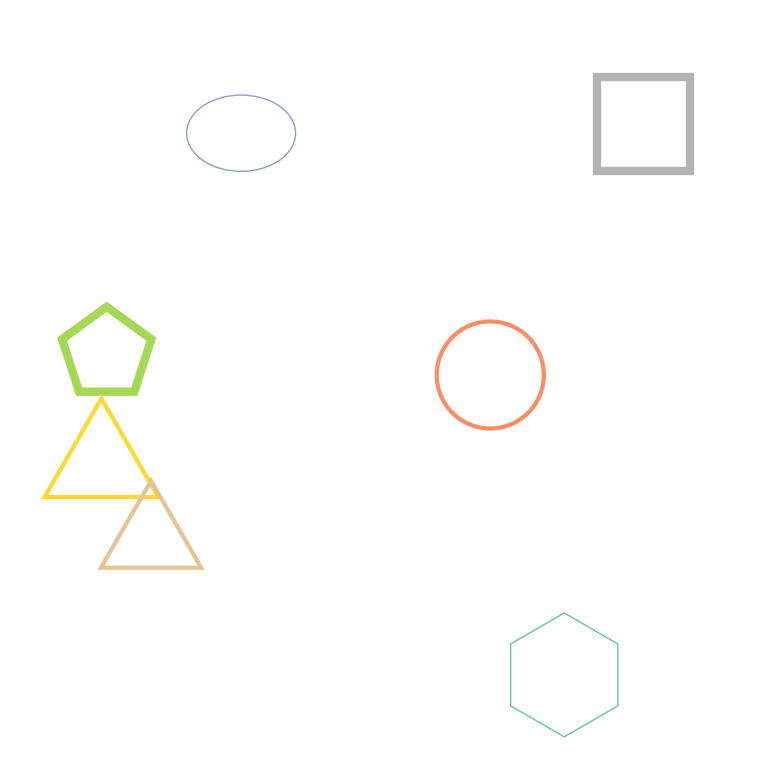[{"shape": "hexagon", "thickness": 0.5, "radius": 0.4, "center": [0.733, 0.123]}, {"shape": "circle", "thickness": 1.5, "radius": 0.35, "center": [0.637, 0.513]}, {"shape": "oval", "thickness": 0.5, "radius": 0.35, "center": [0.313, 0.827]}, {"shape": "pentagon", "thickness": 3, "radius": 0.3, "center": [0.139, 0.541]}, {"shape": "triangle", "thickness": 1.5, "radius": 0.43, "center": [0.132, 0.397]}, {"shape": "triangle", "thickness": 1.5, "radius": 0.38, "center": [0.196, 0.3]}, {"shape": "square", "thickness": 3, "radius": 0.3, "center": [0.836, 0.839]}]